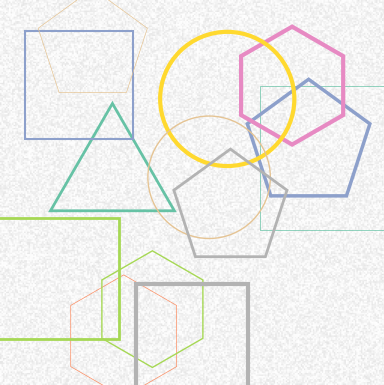[{"shape": "square", "thickness": 0.5, "radius": 0.94, "center": [0.862, 0.59]}, {"shape": "triangle", "thickness": 2, "radius": 0.93, "center": [0.292, 0.545]}, {"shape": "hexagon", "thickness": 0.5, "radius": 0.79, "center": [0.321, 0.127]}, {"shape": "pentagon", "thickness": 2.5, "radius": 0.84, "center": [0.802, 0.627]}, {"shape": "square", "thickness": 1.5, "radius": 0.7, "center": [0.206, 0.778]}, {"shape": "hexagon", "thickness": 3, "radius": 0.77, "center": [0.759, 0.778]}, {"shape": "square", "thickness": 2, "radius": 0.79, "center": [0.152, 0.276]}, {"shape": "hexagon", "thickness": 1, "radius": 0.76, "center": [0.396, 0.197]}, {"shape": "circle", "thickness": 3, "radius": 0.87, "center": [0.59, 0.743]}, {"shape": "pentagon", "thickness": 0.5, "radius": 0.75, "center": [0.241, 0.881]}, {"shape": "circle", "thickness": 1, "radius": 0.8, "center": [0.543, 0.54]}, {"shape": "pentagon", "thickness": 2, "radius": 0.77, "center": [0.598, 0.458]}, {"shape": "square", "thickness": 3, "radius": 0.73, "center": [0.499, 0.118]}]